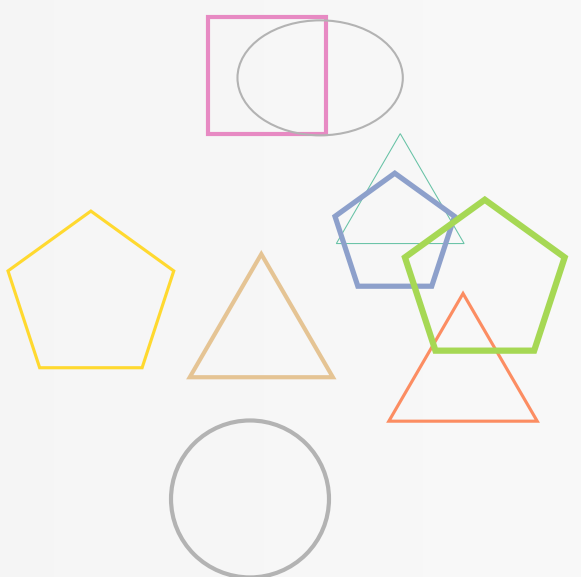[{"shape": "triangle", "thickness": 0.5, "radius": 0.63, "center": [0.689, 0.641]}, {"shape": "triangle", "thickness": 1.5, "radius": 0.74, "center": [0.797, 0.344]}, {"shape": "pentagon", "thickness": 2.5, "radius": 0.54, "center": [0.679, 0.591]}, {"shape": "square", "thickness": 2, "radius": 0.51, "center": [0.459, 0.868]}, {"shape": "pentagon", "thickness": 3, "radius": 0.72, "center": [0.834, 0.509]}, {"shape": "pentagon", "thickness": 1.5, "radius": 0.75, "center": [0.156, 0.484]}, {"shape": "triangle", "thickness": 2, "radius": 0.71, "center": [0.45, 0.417]}, {"shape": "circle", "thickness": 2, "radius": 0.68, "center": [0.43, 0.135]}, {"shape": "oval", "thickness": 1, "radius": 0.71, "center": [0.551, 0.864]}]